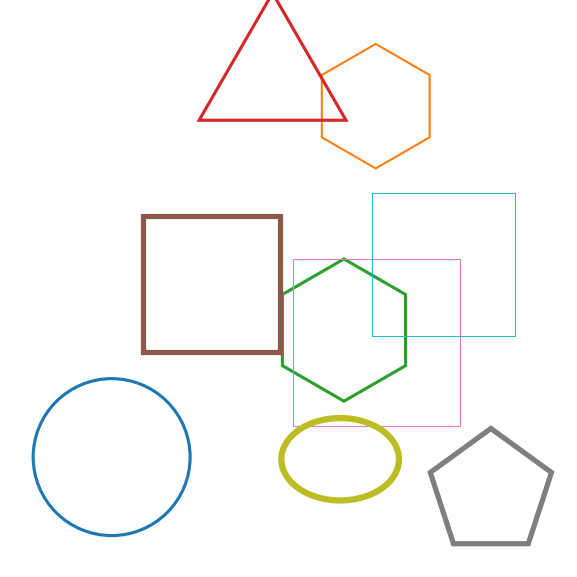[{"shape": "circle", "thickness": 1.5, "radius": 0.68, "center": [0.193, 0.208]}, {"shape": "hexagon", "thickness": 1, "radius": 0.54, "center": [0.651, 0.815]}, {"shape": "hexagon", "thickness": 1.5, "radius": 0.62, "center": [0.596, 0.428]}, {"shape": "triangle", "thickness": 1.5, "radius": 0.73, "center": [0.472, 0.864]}, {"shape": "square", "thickness": 2.5, "radius": 0.59, "center": [0.366, 0.507]}, {"shape": "square", "thickness": 0.5, "radius": 0.72, "center": [0.652, 0.406]}, {"shape": "pentagon", "thickness": 2.5, "radius": 0.55, "center": [0.85, 0.147]}, {"shape": "oval", "thickness": 3, "radius": 0.51, "center": [0.589, 0.204]}, {"shape": "square", "thickness": 0.5, "radius": 0.62, "center": [0.768, 0.541]}]